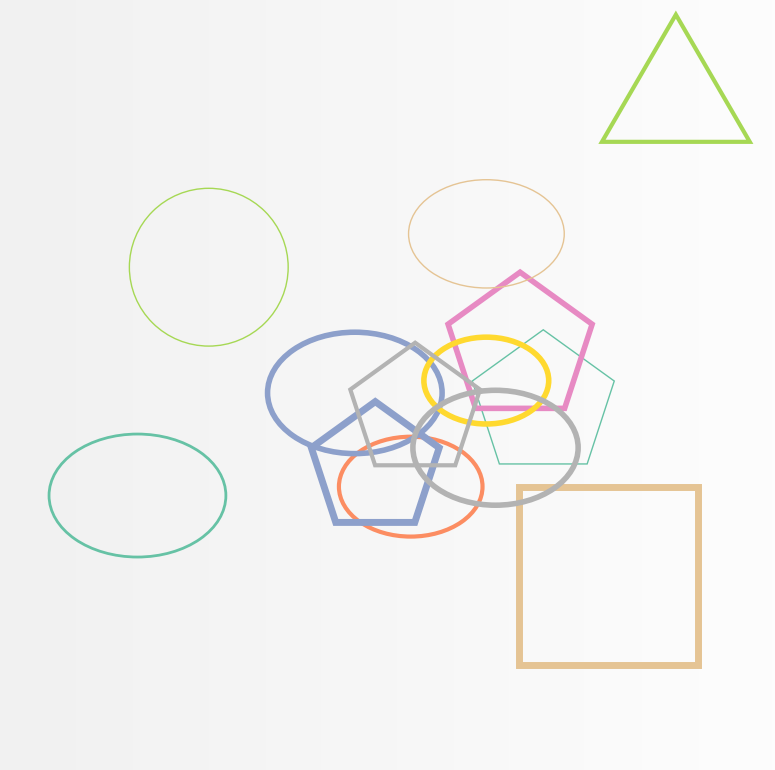[{"shape": "oval", "thickness": 1, "radius": 0.57, "center": [0.177, 0.356]}, {"shape": "pentagon", "thickness": 0.5, "radius": 0.48, "center": [0.701, 0.475]}, {"shape": "oval", "thickness": 1.5, "radius": 0.46, "center": [0.53, 0.368]}, {"shape": "oval", "thickness": 2, "radius": 0.56, "center": [0.458, 0.49]}, {"shape": "pentagon", "thickness": 2.5, "radius": 0.43, "center": [0.484, 0.392]}, {"shape": "pentagon", "thickness": 2, "radius": 0.49, "center": [0.671, 0.549]}, {"shape": "circle", "thickness": 0.5, "radius": 0.51, "center": [0.269, 0.653]}, {"shape": "triangle", "thickness": 1.5, "radius": 0.55, "center": [0.872, 0.871]}, {"shape": "oval", "thickness": 2, "radius": 0.4, "center": [0.627, 0.506]}, {"shape": "oval", "thickness": 0.5, "radius": 0.5, "center": [0.628, 0.696]}, {"shape": "square", "thickness": 2.5, "radius": 0.58, "center": [0.785, 0.252]}, {"shape": "pentagon", "thickness": 1.5, "radius": 0.44, "center": [0.536, 0.467]}, {"shape": "oval", "thickness": 2, "radius": 0.53, "center": [0.639, 0.419]}]